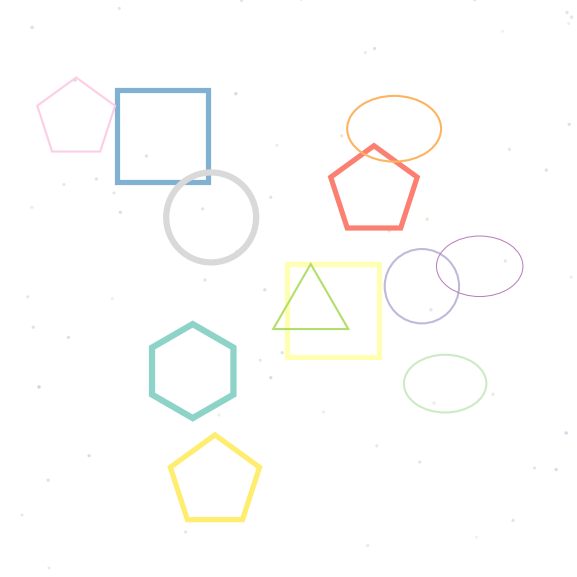[{"shape": "hexagon", "thickness": 3, "radius": 0.41, "center": [0.334, 0.357]}, {"shape": "square", "thickness": 2.5, "radius": 0.4, "center": [0.576, 0.462]}, {"shape": "circle", "thickness": 1, "radius": 0.32, "center": [0.731, 0.504]}, {"shape": "pentagon", "thickness": 2.5, "radius": 0.39, "center": [0.648, 0.668]}, {"shape": "square", "thickness": 2.5, "radius": 0.4, "center": [0.281, 0.763]}, {"shape": "oval", "thickness": 1, "radius": 0.41, "center": [0.683, 0.776]}, {"shape": "triangle", "thickness": 1, "radius": 0.38, "center": [0.538, 0.467]}, {"shape": "pentagon", "thickness": 1, "radius": 0.35, "center": [0.132, 0.794]}, {"shape": "circle", "thickness": 3, "radius": 0.39, "center": [0.366, 0.623]}, {"shape": "oval", "thickness": 0.5, "radius": 0.37, "center": [0.831, 0.538]}, {"shape": "oval", "thickness": 1, "radius": 0.36, "center": [0.771, 0.335]}, {"shape": "pentagon", "thickness": 2.5, "radius": 0.41, "center": [0.372, 0.165]}]